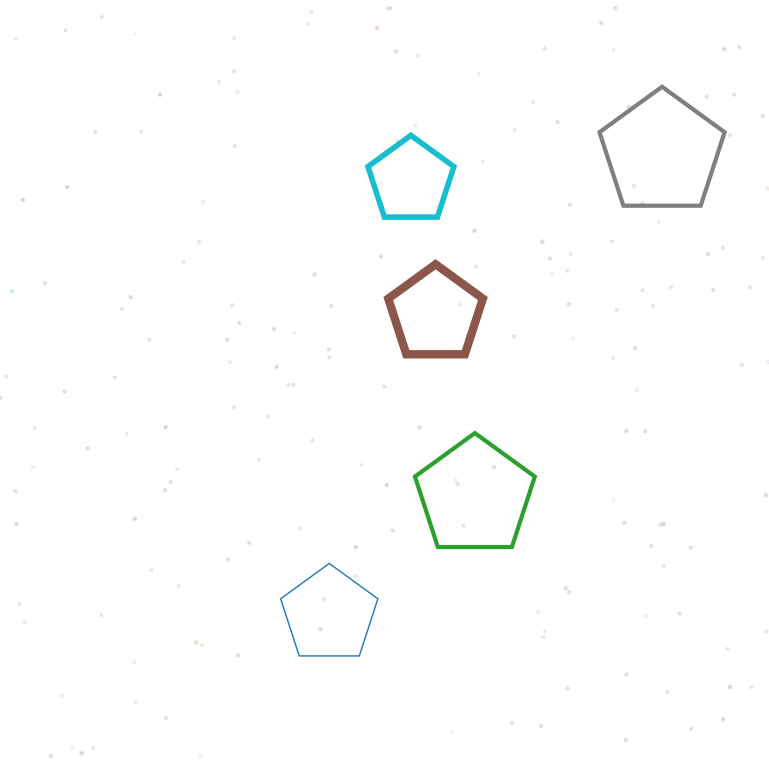[{"shape": "pentagon", "thickness": 0.5, "radius": 0.33, "center": [0.428, 0.202]}, {"shape": "pentagon", "thickness": 1.5, "radius": 0.41, "center": [0.617, 0.356]}, {"shape": "pentagon", "thickness": 3, "radius": 0.32, "center": [0.566, 0.592]}, {"shape": "pentagon", "thickness": 1.5, "radius": 0.43, "center": [0.86, 0.802]}, {"shape": "pentagon", "thickness": 2, "radius": 0.29, "center": [0.534, 0.766]}]